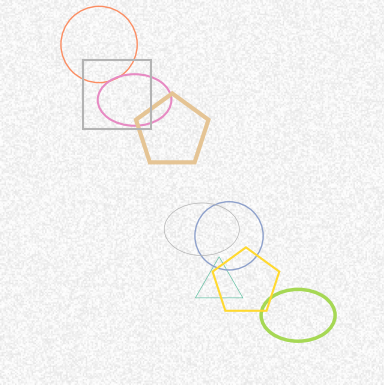[{"shape": "triangle", "thickness": 0.5, "radius": 0.36, "center": [0.569, 0.262]}, {"shape": "circle", "thickness": 1, "radius": 0.5, "center": [0.257, 0.885]}, {"shape": "circle", "thickness": 1, "radius": 0.44, "center": [0.595, 0.387]}, {"shape": "oval", "thickness": 1.5, "radius": 0.48, "center": [0.349, 0.74]}, {"shape": "oval", "thickness": 2.5, "radius": 0.48, "center": [0.774, 0.181]}, {"shape": "pentagon", "thickness": 1.5, "radius": 0.46, "center": [0.639, 0.266]}, {"shape": "pentagon", "thickness": 3, "radius": 0.49, "center": [0.447, 0.658]}, {"shape": "oval", "thickness": 0.5, "radius": 0.49, "center": [0.524, 0.405]}, {"shape": "square", "thickness": 1.5, "radius": 0.45, "center": [0.304, 0.754]}]